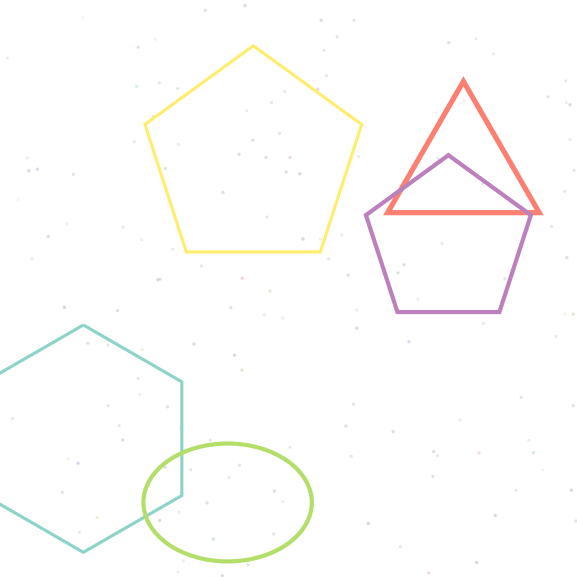[{"shape": "hexagon", "thickness": 1.5, "radius": 0.98, "center": [0.144, 0.24]}, {"shape": "triangle", "thickness": 2.5, "radius": 0.76, "center": [0.802, 0.707]}, {"shape": "oval", "thickness": 2, "radius": 0.73, "center": [0.394, 0.129]}, {"shape": "pentagon", "thickness": 2, "radius": 0.75, "center": [0.776, 0.58]}, {"shape": "pentagon", "thickness": 1.5, "radius": 0.99, "center": [0.439, 0.723]}]